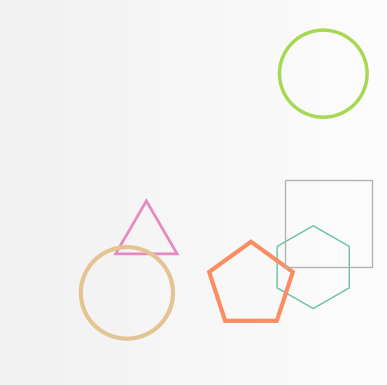[{"shape": "hexagon", "thickness": 1, "radius": 0.54, "center": [0.808, 0.306]}, {"shape": "pentagon", "thickness": 3, "radius": 0.57, "center": [0.648, 0.259]}, {"shape": "triangle", "thickness": 2, "radius": 0.46, "center": [0.378, 0.387]}, {"shape": "circle", "thickness": 2.5, "radius": 0.57, "center": [0.834, 0.809]}, {"shape": "circle", "thickness": 3, "radius": 0.59, "center": [0.327, 0.239]}, {"shape": "square", "thickness": 1, "radius": 0.56, "center": [0.848, 0.419]}]